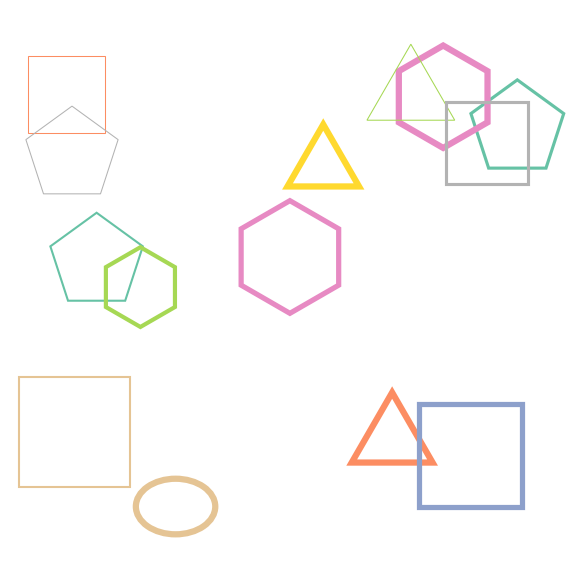[{"shape": "pentagon", "thickness": 1.5, "radius": 0.42, "center": [0.896, 0.776]}, {"shape": "pentagon", "thickness": 1, "radius": 0.42, "center": [0.167, 0.547]}, {"shape": "square", "thickness": 0.5, "radius": 0.33, "center": [0.115, 0.835]}, {"shape": "triangle", "thickness": 3, "radius": 0.4, "center": [0.679, 0.239]}, {"shape": "square", "thickness": 2.5, "radius": 0.45, "center": [0.814, 0.211]}, {"shape": "hexagon", "thickness": 2.5, "radius": 0.49, "center": [0.502, 0.554]}, {"shape": "hexagon", "thickness": 3, "radius": 0.44, "center": [0.767, 0.832]}, {"shape": "triangle", "thickness": 0.5, "radius": 0.44, "center": [0.711, 0.835]}, {"shape": "hexagon", "thickness": 2, "radius": 0.35, "center": [0.243, 0.502]}, {"shape": "triangle", "thickness": 3, "radius": 0.36, "center": [0.56, 0.712]}, {"shape": "oval", "thickness": 3, "radius": 0.34, "center": [0.304, 0.122]}, {"shape": "square", "thickness": 1, "radius": 0.48, "center": [0.129, 0.251]}, {"shape": "pentagon", "thickness": 0.5, "radius": 0.42, "center": [0.125, 0.731]}, {"shape": "square", "thickness": 1.5, "radius": 0.36, "center": [0.844, 0.751]}]